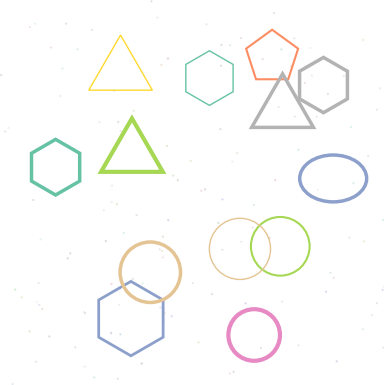[{"shape": "hexagon", "thickness": 2.5, "radius": 0.36, "center": [0.144, 0.566]}, {"shape": "hexagon", "thickness": 1, "radius": 0.35, "center": [0.544, 0.797]}, {"shape": "pentagon", "thickness": 1.5, "radius": 0.36, "center": [0.707, 0.852]}, {"shape": "hexagon", "thickness": 2, "radius": 0.48, "center": [0.34, 0.172]}, {"shape": "oval", "thickness": 2.5, "radius": 0.43, "center": [0.865, 0.536]}, {"shape": "circle", "thickness": 3, "radius": 0.34, "center": [0.66, 0.13]}, {"shape": "circle", "thickness": 1.5, "radius": 0.38, "center": [0.728, 0.36]}, {"shape": "triangle", "thickness": 3, "radius": 0.46, "center": [0.343, 0.6]}, {"shape": "triangle", "thickness": 1, "radius": 0.48, "center": [0.313, 0.813]}, {"shape": "circle", "thickness": 1, "radius": 0.4, "center": [0.623, 0.354]}, {"shape": "circle", "thickness": 2.5, "radius": 0.39, "center": [0.39, 0.293]}, {"shape": "triangle", "thickness": 2.5, "radius": 0.46, "center": [0.734, 0.715]}, {"shape": "hexagon", "thickness": 2.5, "radius": 0.36, "center": [0.84, 0.779]}]